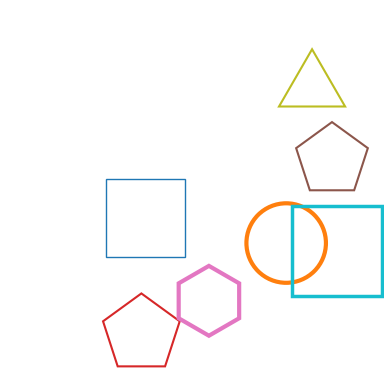[{"shape": "square", "thickness": 1, "radius": 0.51, "center": [0.378, 0.433]}, {"shape": "circle", "thickness": 3, "radius": 0.52, "center": [0.743, 0.369]}, {"shape": "pentagon", "thickness": 1.5, "radius": 0.52, "center": [0.367, 0.133]}, {"shape": "pentagon", "thickness": 1.5, "radius": 0.49, "center": [0.862, 0.585]}, {"shape": "hexagon", "thickness": 3, "radius": 0.45, "center": [0.543, 0.219]}, {"shape": "triangle", "thickness": 1.5, "radius": 0.5, "center": [0.811, 0.773]}, {"shape": "square", "thickness": 2.5, "radius": 0.59, "center": [0.875, 0.348]}]